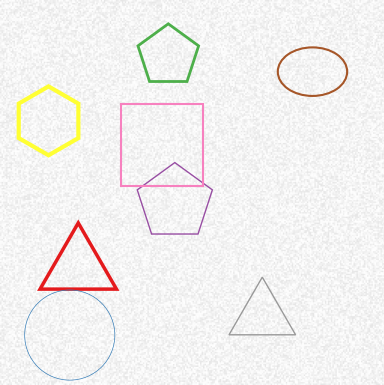[{"shape": "triangle", "thickness": 2.5, "radius": 0.57, "center": [0.203, 0.306]}, {"shape": "circle", "thickness": 0.5, "radius": 0.59, "center": [0.181, 0.13]}, {"shape": "pentagon", "thickness": 2, "radius": 0.41, "center": [0.437, 0.855]}, {"shape": "pentagon", "thickness": 1, "radius": 0.51, "center": [0.454, 0.475]}, {"shape": "hexagon", "thickness": 3, "radius": 0.45, "center": [0.126, 0.686]}, {"shape": "oval", "thickness": 1.5, "radius": 0.45, "center": [0.812, 0.814]}, {"shape": "square", "thickness": 1.5, "radius": 0.53, "center": [0.421, 0.624]}, {"shape": "triangle", "thickness": 1, "radius": 0.5, "center": [0.681, 0.18]}]